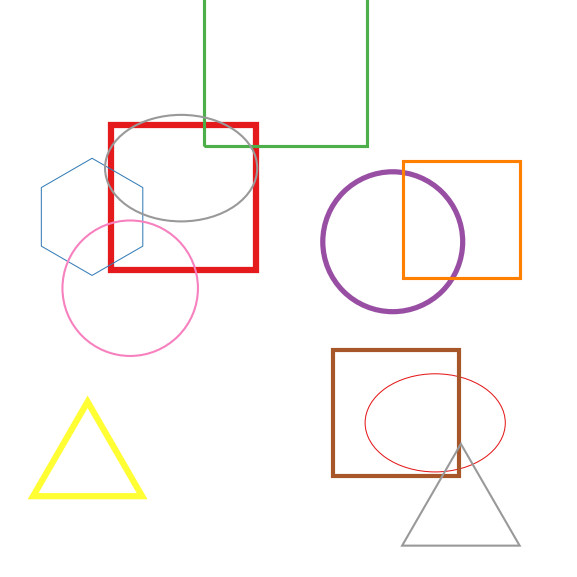[{"shape": "square", "thickness": 3, "radius": 0.63, "center": [0.318, 0.657]}, {"shape": "oval", "thickness": 0.5, "radius": 0.61, "center": [0.754, 0.267]}, {"shape": "hexagon", "thickness": 0.5, "radius": 0.51, "center": [0.159, 0.624]}, {"shape": "square", "thickness": 1.5, "radius": 0.7, "center": [0.494, 0.887]}, {"shape": "circle", "thickness": 2.5, "radius": 0.61, "center": [0.68, 0.581]}, {"shape": "square", "thickness": 1.5, "radius": 0.51, "center": [0.799, 0.619]}, {"shape": "triangle", "thickness": 3, "radius": 0.54, "center": [0.152, 0.194]}, {"shape": "square", "thickness": 2, "radius": 0.55, "center": [0.686, 0.284]}, {"shape": "circle", "thickness": 1, "radius": 0.59, "center": [0.225, 0.5]}, {"shape": "oval", "thickness": 1, "radius": 0.66, "center": [0.314, 0.708]}, {"shape": "triangle", "thickness": 1, "radius": 0.59, "center": [0.798, 0.113]}]